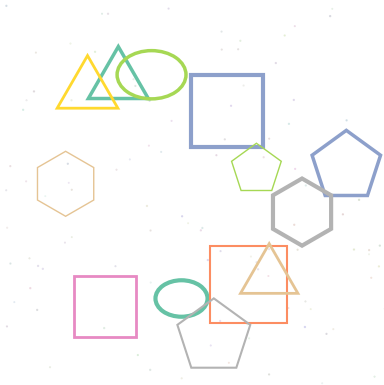[{"shape": "oval", "thickness": 3, "radius": 0.34, "center": [0.471, 0.225]}, {"shape": "triangle", "thickness": 2.5, "radius": 0.45, "center": [0.307, 0.789]}, {"shape": "square", "thickness": 1.5, "radius": 0.5, "center": [0.645, 0.262]}, {"shape": "square", "thickness": 3, "radius": 0.46, "center": [0.589, 0.711]}, {"shape": "pentagon", "thickness": 2.5, "radius": 0.47, "center": [0.9, 0.568]}, {"shape": "square", "thickness": 2, "radius": 0.4, "center": [0.273, 0.204]}, {"shape": "pentagon", "thickness": 1, "radius": 0.34, "center": [0.666, 0.56]}, {"shape": "oval", "thickness": 2.5, "radius": 0.45, "center": [0.394, 0.806]}, {"shape": "triangle", "thickness": 2, "radius": 0.46, "center": [0.227, 0.765]}, {"shape": "hexagon", "thickness": 1, "radius": 0.42, "center": [0.17, 0.523]}, {"shape": "triangle", "thickness": 2, "radius": 0.43, "center": [0.699, 0.281]}, {"shape": "hexagon", "thickness": 3, "radius": 0.44, "center": [0.785, 0.449]}, {"shape": "pentagon", "thickness": 1.5, "radius": 0.5, "center": [0.555, 0.125]}]